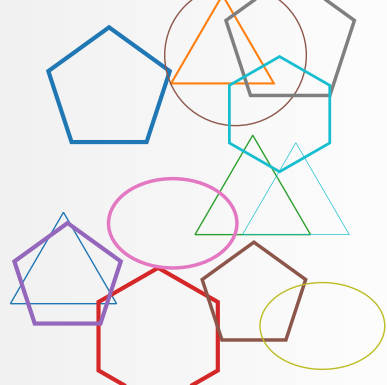[{"shape": "triangle", "thickness": 1, "radius": 0.79, "center": [0.164, 0.29]}, {"shape": "pentagon", "thickness": 3, "radius": 0.82, "center": [0.281, 0.764]}, {"shape": "triangle", "thickness": 1.5, "radius": 0.77, "center": [0.574, 0.86]}, {"shape": "triangle", "thickness": 1, "radius": 0.86, "center": [0.652, 0.477]}, {"shape": "hexagon", "thickness": 3, "radius": 0.89, "center": [0.408, 0.127]}, {"shape": "pentagon", "thickness": 3, "radius": 0.72, "center": [0.174, 0.276]}, {"shape": "pentagon", "thickness": 2.5, "radius": 0.7, "center": [0.655, 0.231]}, {"shape": "circle", "thickness": 1, "radius": 0.91, "center": [0.608, 0.856]}, {"shape": "oval", "thickness": 2.5, "radius": 0.83, "center": [0.446, 0.42]}, {"shape": "pentagon", "thickness": 2.5, "radius": 0.87, "center": [0.749, 0.893]}, {"shape": "oval", "thickness": 1, "radius": 0.81, "center": [0.832, 0.153]}, {"shape": "triangle", "thickness": 0.5, "radius": 0.8, "center": [0.763, 0.47]}, {"shape": "hexagon", "thickness": 2, "radius": 0.75, "center": [0.721, 0.703]}]